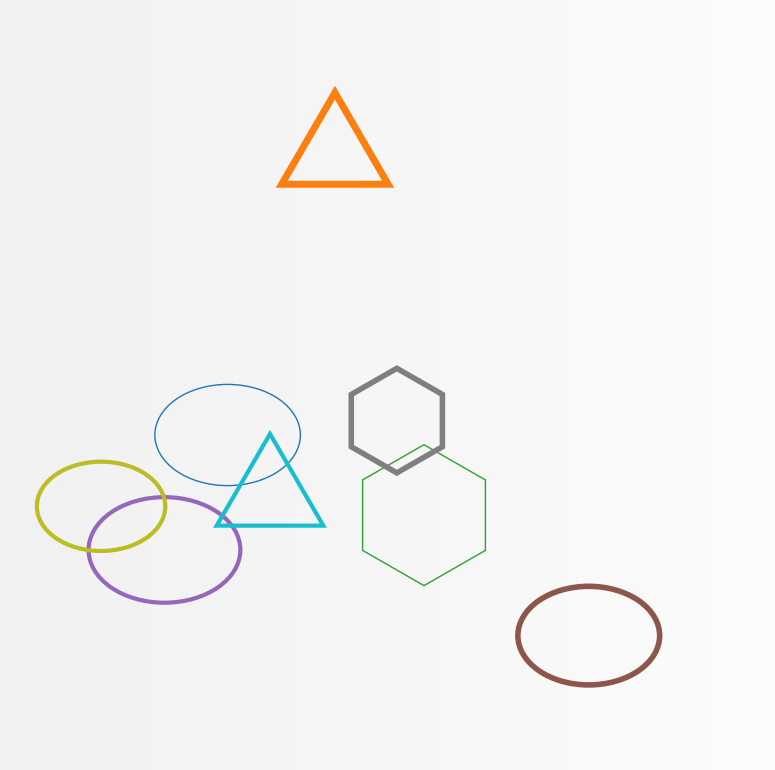[{"shape": "oval", "thickness": 0.5, "radius": 0.47, "center": [0.294, 0.435]}, {"shape": "triangle", "thickness": 2.5, "radius": 0.4, "center": [0.432, 0.8]}, {"shape": "hexagon", "thickness": 0.5, "radius": 0.46, "center": [0.547, 0.331]}, {"shape": "oval", "thickness": 1.5, "radius": 0.49, "center": [0.212, 0.286]}, {"shape": "oval", "thickness": 2, "radius": 0.46, "center": [0.76, 0.175]}, {"shape": "hexagon", "thickness": 2, "radius": 0.34, "center": [0.512, 0.454]}, {"shape": "oval", "thickness": 1.5, "radius": 0.41, "center": [0.13, 0.342]}, {"shape": "triangle", "thickness": 1.5, "radius": 0.4, "center": [0.348, 0.357]}]